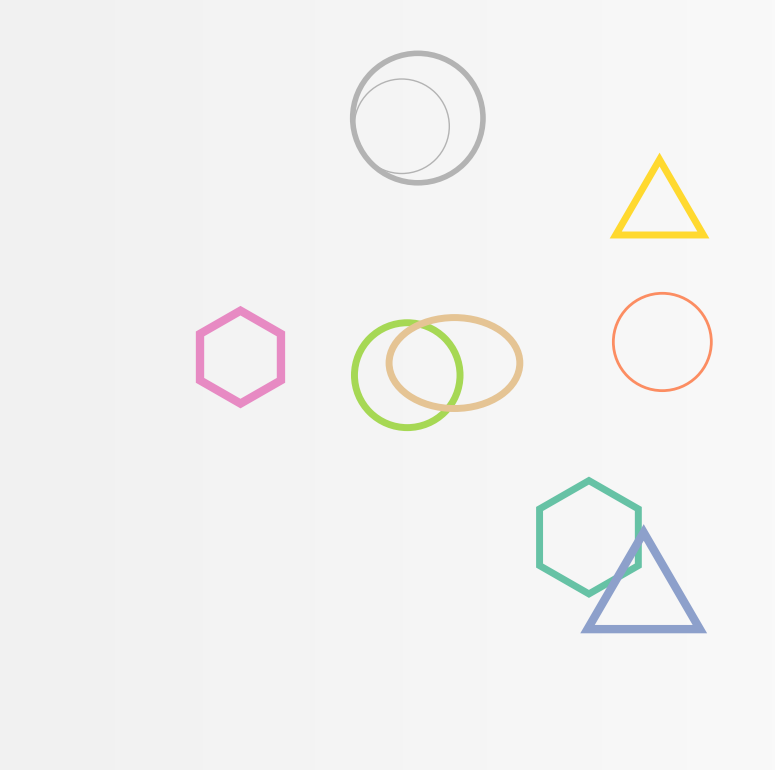[{"shape": "hexagon", "thickness": 2.5, "radius": 0.37, "center": [0.76, 0.302]}, {"shape": "circle", "thickness": 1, "radius": 0.32, "center": [0.855, 0.556]}, {"shape": "triangle", "thickness": 3, "radius": 0.42, "center": [0.831, 0.225]}, {"shape": "hexagon", "thickness": 3, "radius": 0.3, "center": [0.31, 0.536]}, {"shape": "circle", "thickness": 2.5, "radius": 0.34, "center": [0.525, 0.513]}, {"shape": "triangle", "thickness": 2.5, "radius": 0.33, "center": [0.851, 0.727]}, {"shape": "oval", "thickness": 2.5, "radius": 0.42, "center": [0.586, 0.529]}, {"shape": "circle", "thickness": 0.5, "radius": 0.31, "center": [0.518, 0.836]}, {"shape": "circle", "thickness": 2, "radius": 0.42, "center": [0.539, 0.847]}]